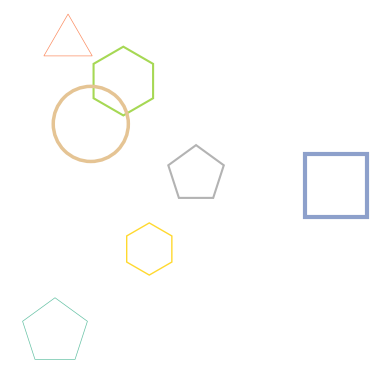[{"shape": "pentagon", "thickness": 0.5, "radius": 0.44, "center": [0.143, 0.138]}, {"shape": "triangle", "thickness": 0.5, "radius": 0.36, "center": [0.177, 0.891]}, {"shape": "square", "thickness": 3, "radius": 0.41, "center": [0.873, 0.518]}, {"shape": "hexagon", "thickness": 1.5, "radius": 0.45, "center": [0.32, 0.789]}, {"shape": "hexagon", "thickness": 1, "radius": 0.34, "center": [0.388, 0.353]}, {"shape": "circle", "thickness": 2.5, "radius": 0.49, "center": [0.236, 0.678]}, {"shape": "pentagon", "thickness": 1.5, "radius": 0.38, "center": [0.509, 0.547]}]